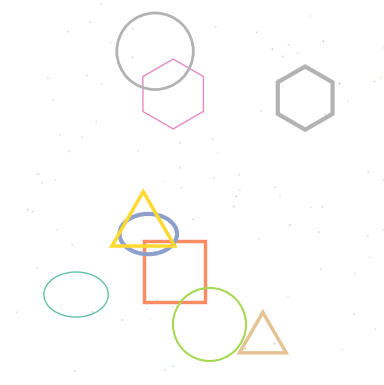[{"shape": "oval", "thickness": 1, "radius": 0.42, "center": [0.198, 0.235]}, {"shape": "square", "thickness": 2.5, "radius": 0.4, "center": [0.453, 0.294]}, {"shape": "oval", "thickness": 3, "radius": 0.37, "center": [0.385, 0.392]}, {"shape": "hexagon", "thickness": 1, "radius": 0.45, "center": [0.45, 0.756]}, {"shape": "circle", "thickness": 1.5, "radius": 0.47, "center": [0.544, 0.157]}, {"shape": "triangle", "thickness": 2.5, "radius": 0.47, "center": [0.372, 0.408]}, {"shape": "triangle", "thickness": 2.5, "radius": 0.35, "center": [0.683, 0.119]}, {"shape": "circle", "thickness": 2, "radius": 0.5, "center": [0.403, 0.867]}, {"shape": "hexagon", "thickness": 3, "radius": 0.41, "center": [0.793, 0.745]}]